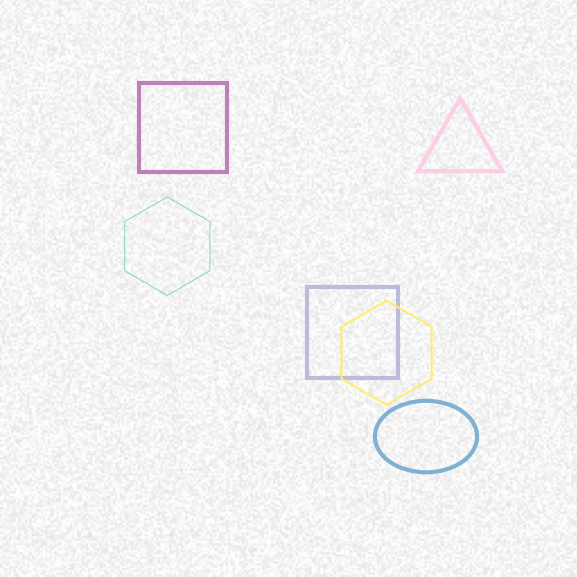[{"shape": "hexagon", "thickness": 0.5, "radius": 0.43, "center": [0.29, 0.573]}, {"shape": "square", "thickness": 2, "radius": 0.39, "center": [0.611, 0.424]}, {"shape": "oval", "thickness": 2, "radius": 0.44, "center": [0.738, 0.243]}, {"shape": "triangle", "thickness": 2, "radius": 0.42, "center": [0.797, 0.745]}, {"shape": "square", "thickness": 2, "radius": 0.38, "center": [0.317, 0.779]}, {"shape": "hexagon", "thickness": 1, "radius": 0.45, "center": [0.669, 0.388]}]